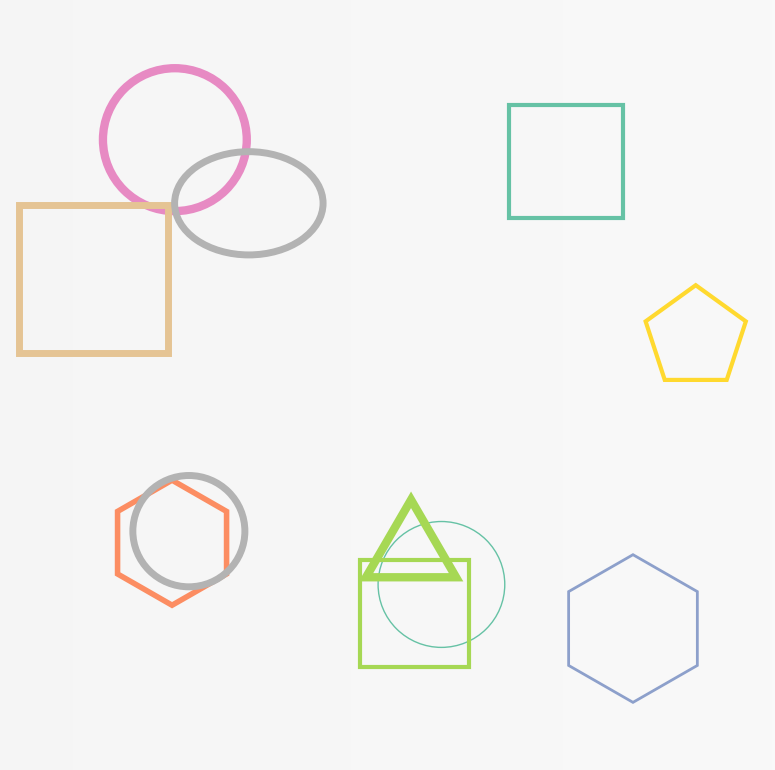[{"shape": "square", "thickness": 1.5, "radius": 0.37, "center": [0.73, 0.79]}, {"shape": "circle", "thickness": 0.5, "radius": 0.41, "center": [0.57, 0.241]}, {"shape": "hexagon", "thickness": 2, "radius": 0.41, "center": [0.222, 0.295]}, {"shape": "hexagon", "thickness": 1, "radius": 0.48, "center": [0.817, 0.184]}, {"shape": "circle", "thickness": 3, "radius": 0.46, "center": [0.226, 0.819]}, {"shape": "triangle", "thickness": 3, "radius": 0.34, "center": [0.53, 0.284]}, {"shape": "square", "thickness": 1.5, "radius": 0.35, "center": [0.535, 0.203]}, {"shape": "pentagon", "thickness": 1.5, "radius": 0.34, "center": [0.898, 0.562]}, {"shape": "square", "thickness": 2.5, "radius": 0.48, "center": [0.121, 0.637]}, {"shape": "oval", "thickness": 2.5, "radius": 0.48, "center": [0.321, 0.736]}, {"shape": "circle", "thickness": 2.5, "radius": 0.36, "center": [0.244, 0.31]}]